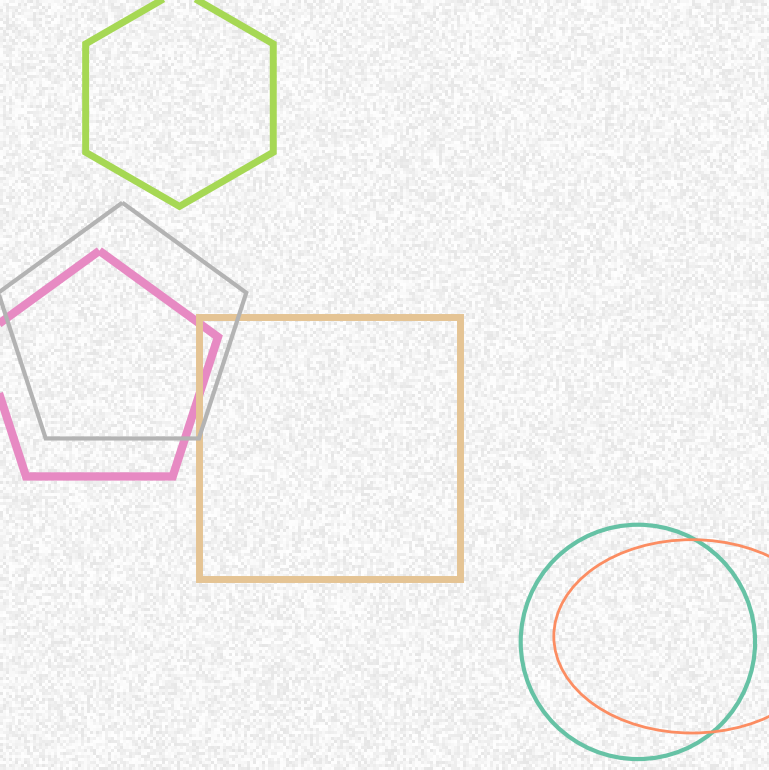[{"shape": "circle", "thickness": 1.5, "radius": 0.76, "center": [0.828, 0.166]}, {"shape": "oval", "thickness": 1, "radius": 0.9, "center": [0.899, 0.174]}, {"shape": "pentagon", "thickness": 3, "radius": 0.81, "center": [0.129, 0.512]}, {"shape": "hexagon", "thickness": 2.5, "radius": 0.7, "center": [0.233, 0.873]}, {"shape": "square", "thickness": 2.5, "radius": 0.85, "center": [0.428, 0.419]}, {"shape": "pentagon", "thickness": 1.5, "radius": 0.85, "center": [0.159, 0.568]}]